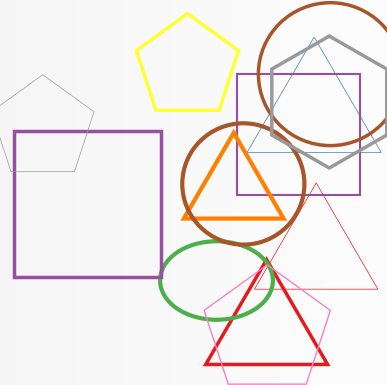[{"shape": "triangle", "thickness": 2.5, "radius": 0.91, "center": [0.688, 0.144]}, {"shape": "triangle", "thickness": 0.5, "radius": 0.92, "center": [0.816, 0.341]}, {"shape": "triangle", "thickness": 0.5, "radius": 1.0, "center": [0.811, 0.704]}, {"shape": "oval", "thickness": 3, "radius": 0.73, "center": [0.559, 0.271]}, {"shape": "square", "thickness": 1.5, "radius": 0.79, "center": [0.77, 0.65]}, {"shape": "square", "thickness": 2.5, "radius": 0.95, "center": [0.227, 0.471]}, {"shape": "triangle", "thickness": 3, "radius": 0.74, "center": [0.603, 0.507]}, {"shape": "pentagon", "thickness": 2.5, "radius": 0.69, "center": [0.484, 0.826]}, {"shape": "circle", "thickness": 3, "radius": 0.79, "center": [0.628, 0.522]}, {"shape": "circle", "thickness": 2.5, "radius": 0.93, "center": [0.852, 0.807]}, {"shape": "pentagon", "thickness": 1, "radius": 0.86, "center": [0.69, 0.141]}, {"shape": "hexagon", "thickness": 2.5, "radius": 0.86, "center": [0.85, 0.735]}, {"shape": "pentagon", "thickness": 0.5, "radius": 0.7, "center": [0.11, 0.667]}]